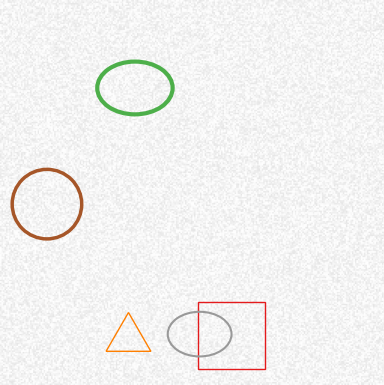[{"shape": "square", "thickness": 1, "radius": 0.44, "center": [0.602, 0.129]}, {"shape": "oval", "thickness": 3, "radius": 0.49, "center": [0.35, 0.772]}, {"shape": "triangle", "thickness": 1, "radius": 0.34, "center": [0.334, 0.121]}, {"shape": "circle", "thickness": 2.5, "radius": 0.45, "center": [0.122, 0.47]}, {"shape": "oval", "thickness": 1.5, "radius": 0.41, "center": [0.519, 0.132]}]